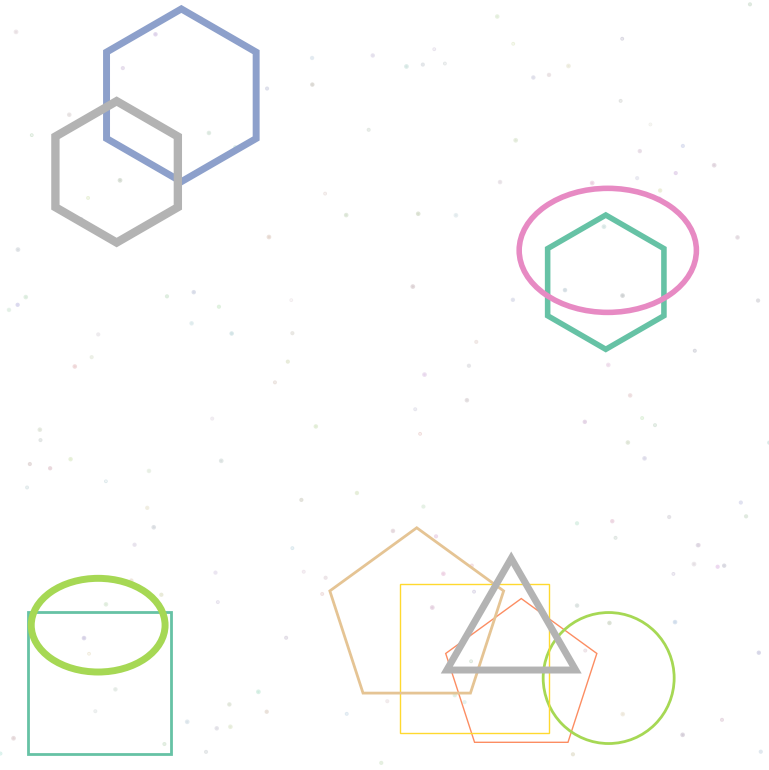[{"shape": "square", "thickness": 1, "radius": 0.46, "center": [0.129, 0.113]}, {"shape": "hexagon", "thickness": 2, "radius": 0.44, "center": [0.787, 0.634]}, {"shape": "pentagon", "thickness": 0.5, "radius": 0.52, "center": [0.677, 0.119]}, {"shape": "hexagon", "thickness": 2.5, "radius": 0.56, "center": [0.236, 0.876]}, {"shape": "oval", "thickness": 2, "radius": 0.58, "center": [0.789, 0.675]}, {"shape": "circle", "thickness": 1, "radius": 0.43, "center": [0.79, 0.119]}, {"shape": "oval", "thickness": 2.5, "radius": 0.43, "center": [0.127, 0.188]}, {"shape": "square", "thickness": 0.5, "radius": 0.48, "center": [0.617, 0.145]}, {"shape": "pentagon", "thickness": 1, "radius": 0.59, "center": [0.541, 0.196]}, {"shape": "hexagon", "thickness": 3, "radius": 0.46, "center": [0.151, 0.777]}, {"shape": "triangle", "thickness": 2.5, "radius": 0.48, "center": [0.664, 0.178]}]